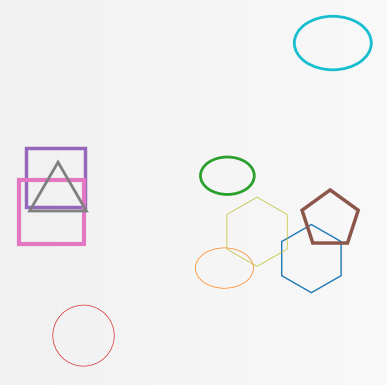[{"shape": "hexagon", "thickness": 1, "radius": 0.44, "center": [0.804, 0.328]}, {"shape": "oval", "thickness": 0.5, "radius": 0.37, "center": [0.579, 0.304]}, {"shape": "oval", "thickness": 2, "radius": 0.35, "center": [0.587, 0.544]}, {"shape": "circle", "thickness": 0.5, "radius": 0.4, "center": [0.216, 0.128]}, {"shape": "square", "thickness": 2.5, "radius": 0.38, "center": [0.143, 0.539]}, {"shape": "pentagon", "thickness": 2.5, "radius": 0.38, "center": [0.852, 0.43]}, {"shape": "square", "thickness": 3, "radius": 0.42, "center": [0.132, 0.45]}, {"shape": "triangle", "thickness": 2, "radius": 0.42, "center": [0.15, 0.494]}, {"shape": "hexagon", "thickness": 0.5, "radius": 0.45, "center": [0.663, 0.398]}, {"shape": "oval", "thickness": 2, "radius": 0.5, "center": [0.859, 0.888]}]